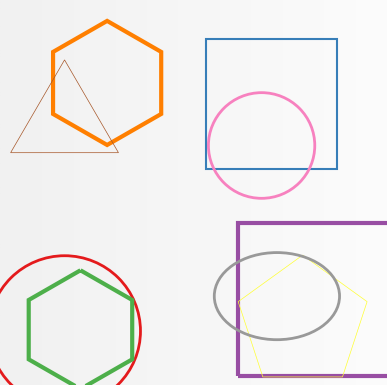[{"shape": "circle", "thickness": 2, "radius": 0.98, "center": [0.167, 0.14]}, {"shape": "square", "thickness": 1.5, "radius": 0.85, "center": [0.7, 0.73]}, {"shape": "hexagon", "thickness": 3, "radius": 0.77, "center": [0.208, 0.144]}, {"shape": "square", "thickness": 3, "radius": 0.99, "center": [0.814, 0.222]}, {"shape": "hexagon", "thickness": 3, "radius": 0.81, "center": [0.276, 0.785]}, {"shape": "pentagon", "thickness": 0.5, "radius": 0.87, "center": [0.781, 0.162]}, {"shape": "triangle", "thickness": 0.5, "radius": 0.8, "center": [0.167, 0.684]}, {"shape": "circle", "thickness": 2, "radius": 0.69, "center": [0.675, 0.622]}, {"shape": "oval", "thickness": 2, "radius": 0.81, "center": [0.715, 0.231]}]